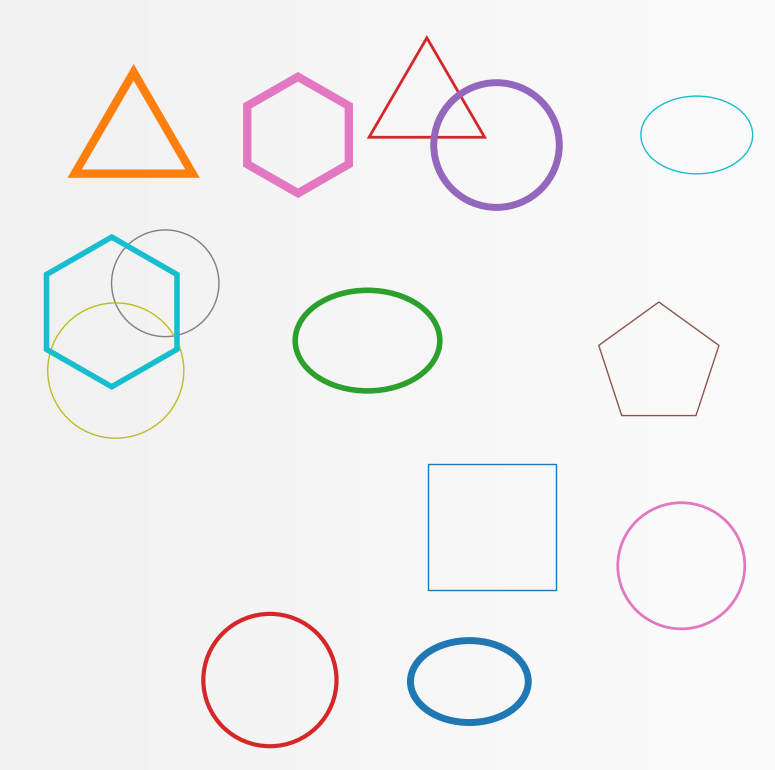[{"shape": "square", "thickness": 0.5, "radius": 0.41, "center": [0.635, 0.315]}, {"shape": "oval", "thickness": 2.5, "radius": 0.38, "center": [0.606, 0.115]}, {"shape": "triangle", "thickness": 3, "radius": 0.44, "center": [0.172, 0.818]}, {"shape": "oval", "thickness": 2, "radius": 0.47, "center": [0.474, 0.558]}, {"shape": "triangle", "thickness": 1, "radius": 0.43, "center": [0.551, 0.865]}, {"shape": "circle", "thickness": 1.5, "radius": 0.43, "center": [0.348, 0.117]}, {"shape": "circle", "thickness": 2.5, "radius": 0.4, "center": [0.641, 0.812]}, {"shape": "pentagon", "thickness": 0.5, "radius": 0.41, "center": [0.85, 0.526]}, {"shape": "circle", "thickness": 1, "radius": 0.41, "center": [0.879, 0.265]}, {"shape": "hexagon", "thickness": 3, "radius": 0.38, "center": [0.385, 0.825]}, {"shape": "circle", "thickness": 0.5, "radius": 0.35, "center": [0.213, 0.632]}, {"shape": "circle", "thickness": 0.5, "radius": 0.44, "center": [0.149, 0.519]}, {"shape": "hexagon", "thickness": 2, "radius": 0.49, "center": [0.144, 0.595]}, {"shape": "oval", "thickness": 0.5, "radius": 0.36, "center": [0.899, 0.825]}]